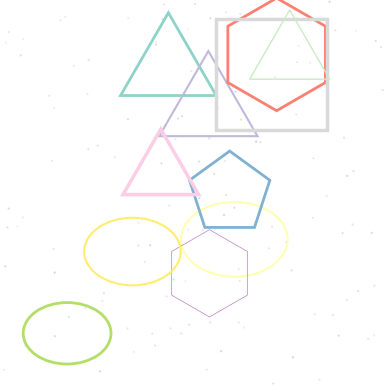[{"shape": "triangle", "thickness": 2, "radius": 0.72, "center": [0.437, 0.824]}, {"shape": "oval", "thickness": 1.5, "radius": 0.69, "center": [0.609, 0.378]}, {"shape": "triangle", "thickness": 1.5, "radius": 0.74, "center": [0.541, 0.72]}, {"shape": "hexagon", "thickness": 2, "radius": 0.73, "center": [0.719, 0.859]}, {"shape": "pentagon", "thickness": 2, "radius": 0.55, "center": [0.597, 0.498]}, {"shape": "oval", "thickness": 2, "radius": 0.57, "center": [0.174, 0.134]}, {"shape": "triangle", "thickness": 2.5, "radius": 0.57, "center": [0.418, 0.551]}, {"shape": "square", "thickness": 2.5, "radius": 0.72, "center": [0.706, 0.806]}, {"shape": "hexagon", "thickness": 0.5, "radius": 0.57, "center": [0.544, 0.29]}, {"shape": "triangle", "thickness": 1, "radius": 0.6, "center": [0.752, 0.854]}, {"shape": "oval", "thickness": 1.5, "radius": 0.63, "center": [0.344, 0.347]}]